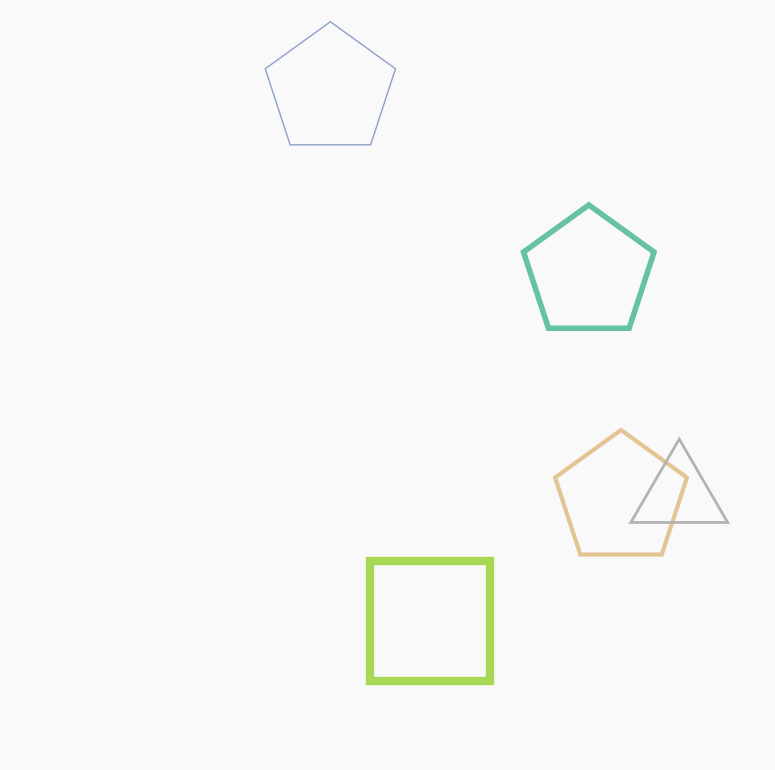[{"shape": "pentagon", "thickness": 2, "radius": 0.44, "center": [0.76, 0.645]}, {"shape": "pentagon", "thickness": 0.5, "radius": 0.44, "center": [0.426, 0.883]}, {"shape": "square", "thickness": 3, "radius": 0.39, "center": [0.555, 0.193]}, {"shape": "pentagon", "thickness": 1.5, "radius": 0.45, "center": [0.801, 0.352]}, {"shape": "triangle", "thickness": 1, "radius": 0.36, "center": [0.876, 0.358]}]